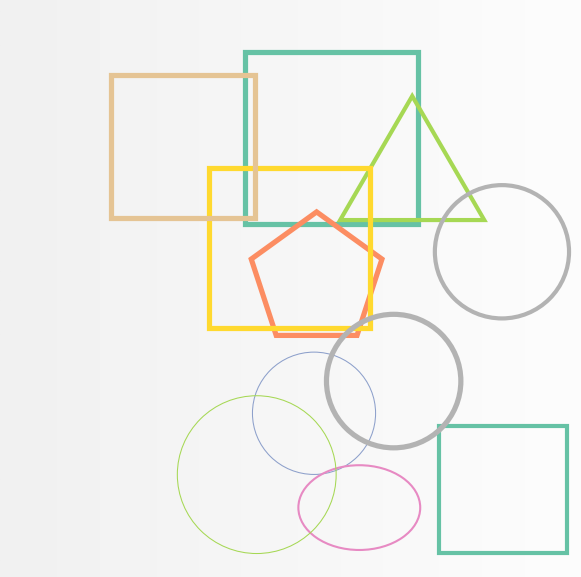[{"shape": "square", "thickness": 2, "radius": 0.55, "center": [0.866, 0.151]}, {"shape": "square", "thickness": 2.5, "radius": 0.75, "center": [0.57, 0.76]}, {"shape": "pentagon", "thickness": 2.5, "radius": 0.59, "center": [0.545, 0.514]}, {"shape": "circle", "thickness": 0.5, "radius": 0.53, "center": [0.54, 0.283]}, {"shape": "oval", "thickness": 1, "radius": 0.52, "center": [0.618, 0.12]}, {"shape": "circle", "thickness": 0.5, "radius": 0.68, "center": [0.442, 0.177]}, {"shape": "triangle", "thickness": 2, "radius": 0.72, "center": [0.709, 0.69]}, {"shape": "square", "thickness": 2.5, "radius": 0.69, "center": [0.498, 0.57]}, {"shape": "square", "thickness": 2.5, "radius": 0.62, "center": [0.316, 0.745]}, {"shape": "circle", "thickness": 2.5, "radius": 0.58, "center": [0.677, 0.339]}, {"shape": "circle", "thickness": 2, "radius": 0.58, "center": [0.864, 0.563]}]